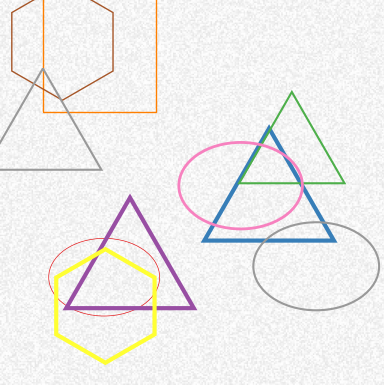[{"shape": "oval", "thickness": 0.5, "radius": 0.72, "center": [0.271, 0.28]}, {"shape": "triangle", "thickness": 3, "radius": 0.97, "center": [0.699, 0.472]}, {"shape": "triangle", "thickness": 1.5, "radius": 0.79, "center": [0.758, 0.603]}, {"shape": "triangle", "thickness": 3, "radius": 0.96, "center": [0.338, 0.295]}, {"shape": "square", "thickness": 1, "radius": 0.73, "center": [0.259, 0.856]}, {"shape": "hexagon", "thickness": 3, "radius": 0.74, "center": [0.274, 0.205]}, {"shape": "hexagon", "thickness": 1, "radius": 0.76, "center": [0.162, 0.891]}, {"shape": "oval", "thickness": 2, "radius": 0.8, "center": [0.625, 0.518]}, {"shape": "triangle", "thickness": 1.5, "radius": 0.88, "center": [0.111, 0.647]}, {"shape": "oval", "thickness": 1.5, "radius": 0.82, "center": [0.821, 0.308]}]